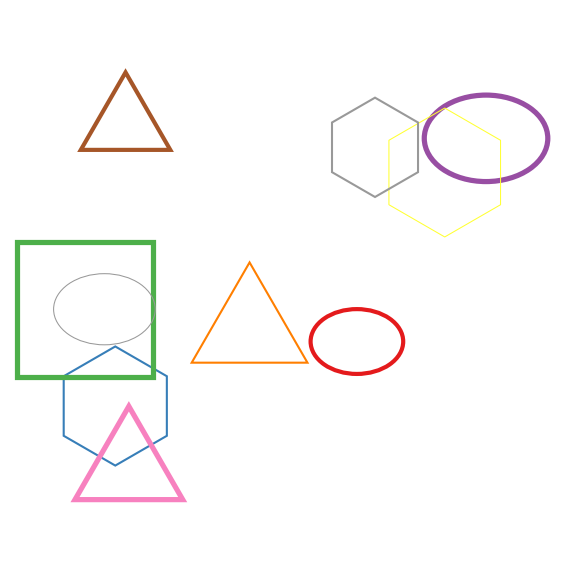[{"shape": "oval", "thickness": 2, "radius": 0.4, "center": [0.618, 0.408]}, {"shape": "hexagon", "thickness": 1, "radius": 0.52, "center": [0.2, 0.296]}, {"shape": "square", "thickness": 2.5, "radius": 0.59, "center": [0.147, 0.463]}, {"shape": "oval", "thickness": 2.5, "radius": 0.53, "center": [0.842, 0.76]}, {"shape": "triangle", "thickness": 1, "radius": 0.58, "center": [0.432, 0.429]}, {"shape": "hexagon", "thickness": 0.5, "radius": 0.56, "center": [0.77, 0.7]}, {"shape": "triangle", "thickness": 2, "radius": 0.45, "center": [0.217, 0.784]}, {"shape": "triangle", "thickness": 2.5, "radius": 0.54, "center": [0.223, 0.188]}, {"shape": "oval", "thickness": 0.5, "radius": 0.44, "center": [0.181, 0.464]}, {"shape": "hexagon", "thickness": 1, "radius": 0.43, "center": [0.649, 0.744]}]